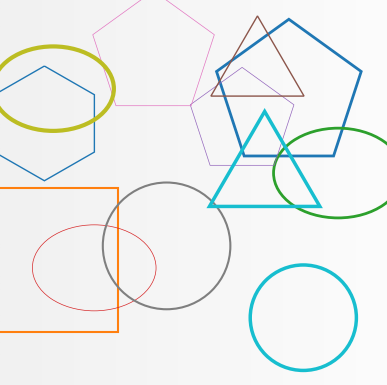[{"shape": "pentagon", "thickness": 2, "radius": 0.98, "center": [0.745, 0.754]}, {"shape": "hexagon", "thickness": 1, "radius": 0.74, "center": [0.115, 0.68]}, {"shape": "square", "thickness": 1.5, "radius": 0.94, "center": [0.118, 0.325]}, {"shape": "oval", "thickness": 2, "radius": 0.83, "center": [0.872, 0.551]}, {"shape": "oval", "thickness": 0.5, "radius": 0.8, "center": [0.243, 0.304]}, {"shape": "pentagon", "thickness": 0.5, "radius": 0.7, "center": [0.625, 0.684]}, {"shape": "triangle", "thickness": 1, "radius": 0.69, "center": [0.664, 0.82]}, {"shape": "pentagon", "thickness": 0.5, "radius": 0.82, "center": [0.396, 0.859]}, {"shape": "circle", "thickness": 1.5, "radius": 0.82, "center": [0.43, 0.361]}, {"shape": "oval", "thickness": 3, "radius": 0.78, "center": [0.137, 0.77]}, {"shape": "triangle", "thickness": 2.5, "radius": 0.82, "center": [0.683, 0.546]}, {"shape": "circle", "thickness": 2.5, "radius": 0.68, "center": [0.783, 0.175]}]